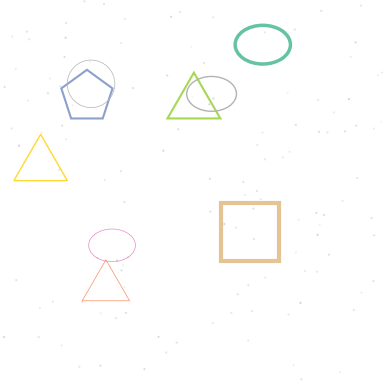[{"shape": "oval", "thickness": 2.5, "radius": 0.36, "center": [0.683, 0.884]}, {"shape": "triangle", "thickness": 0.5, "radius": 0.36, "center": [0.275, 0.254]}, {"shape": "pentagon", "thickness": 1.5, "radius": 0.35, "center": [0.226, 0.749]}, {"shape": "oval", "thickness": 0.5, "radius": 0.3, "center": [0.291, 0.363]}, {"shape": "triangle", "thickness": 1.5, "radius": 0.4, "center": [0.504, 0.732]}, {"shape": "triangle", "thickness": 1, "radius": 0.4, "center": [0.105, 0.571]}, {"shape": "square", "thickness": 3, "radius": 0.38, "center": [0.649, 0.397]}, {"shape": "oval", "thickness": 1, "radius": 0.32, "center": [0.55, 0.756]}, {"shape": "circle", "thickness": 0.5, "radius": 0.31, "center": [0.236, 0.782]}]